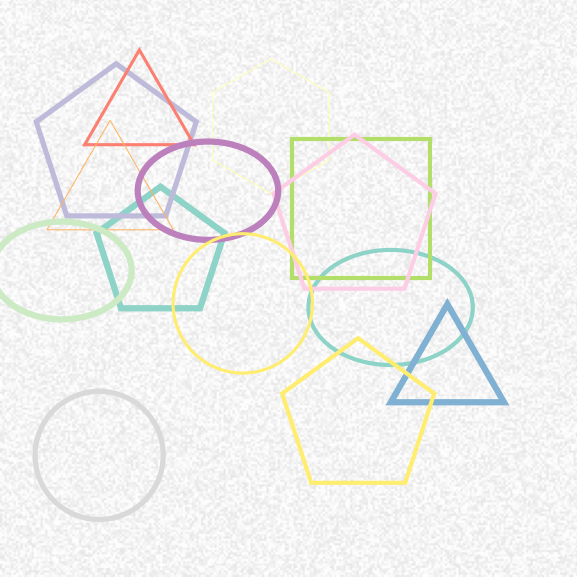[{"shape": "oval", "thickness": 2, "radius": 0.71, "center": [0.676, 0.467]}, {"shape": "pentagon", "thickness": 3, "radius": 0.58, "center": [0.278, 0.559]}, {"shape": "hexagon", "thickness": 0.5, "radius": 0.58, "center": [0.469, 0.781]}, {"shape": "pentagon", "thickness": 2.5, "radius": 0.73, "center": [0.201, 0.743]}, {"shape": "triangle", "thickness": 1.5, "radius": 0.55, "center": [0.241, 0.803]}, {"shape": "triangle", "thickness": 3, "radius": 0.57, "center": [0.775, 0.359]}, {"shape": "triangle", "thickness": 0.5, "radius": 0.63, "center": [0.191, 0.664]}, {"shape": "square", "thickness": 2, "radius": 0.6, "center": [0.625, 0.638]}, {"shape": "pentagon", "thickness": 2, "radius": 0.74, "center": [0.614, 0.619]}, {"shape": "circle", "thickness": 2.5, "radius": 0.55, "center": [0.172, 0.211]}, {"shape": "oval", "thickness": 3, "radius": 0.61, "center": [0.36, 0.669]}, {"shape": "oval", "thickness": 3, "radius": 0.6, "center": [0.107, 0.531]}, {"shape": "pentagon", "thickness": 2, "radius": 0.69, "center": [0.62, 0.275]}, {"shape": "circle", "thickness": 1.5, "radius": 0.6, "center": [0.42, 0.474]}]